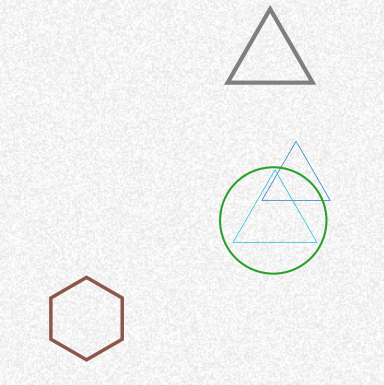[{"shape": "triangle", "thickness": 0.5, "radius": 0.51, "center": [0.769, 0.53]}, {"shape": "circle", "thickness": 1.5, "radius": 0.69, "center": [0.71, 0.427]}, {"shape": "hexagon", "thickness": 2.5, "radius": 0.54, "center": [0.225, 0.172]}, {"shape": "triangle", "thickness": 3, "radius": 0.64, "center": [0.702, 0.849]}, {"shape": "triangle", "thickness": 0.5, "radius": 0.63, "center": [0.714, 0.433]}]